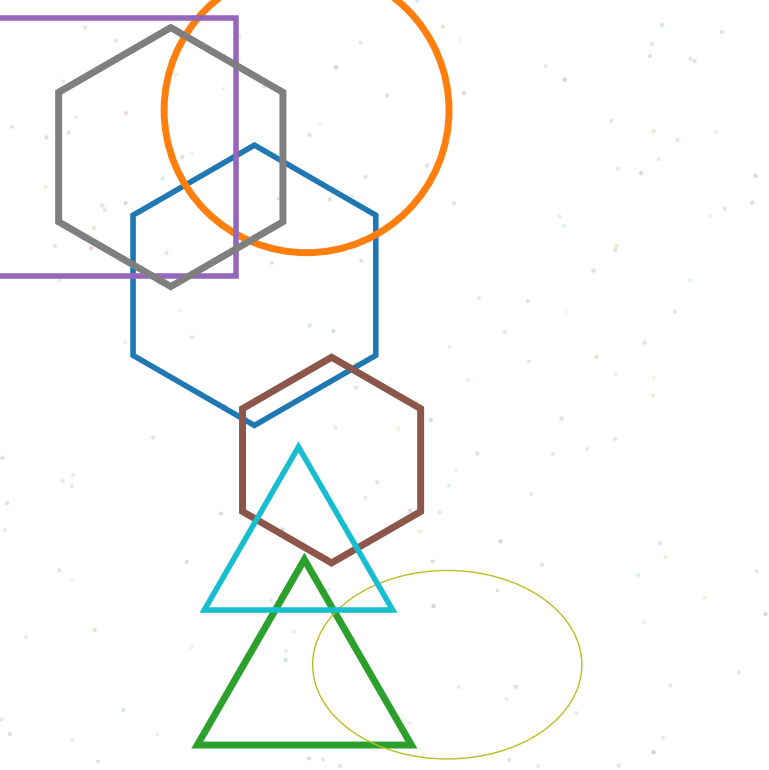[{"shape": "hexagon", "thickness": 2, "radius": 0.91, "center": [0.33, 0.63]}, {"shape": "circle", "thickness": 2.5, "radius": 0.93, "center": [0.398, 0.857]}, {"shape": "triangle", "thickness": 2.5, "radius": 0.8, "center": [0.395, 0.113]}, {"shape": "square", "thickness": 2, "radius": 0.84, "center": [0.139, 0.81]}, {"shape": "hexagon", "thickness": 2.5, "radius": 0.67, "center": [0.431, 0.402]}, {"shape": "hexagon", "thickness": 2.5, "radius": 0.84, "center": [0.222, 0.796]}, {"shape": "oval", "thickness": 0.5, "radius": 0.87, "center": [0.581, 0.137]}, {"shape": "triangle", "thickness": 2, "radius": 0.71, "center": [0.388, 0.278]}]